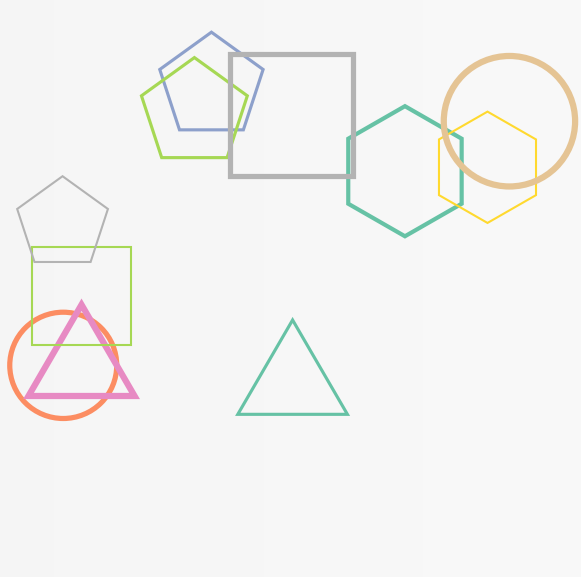[{"shape": "triangle", "thickness": 1.5, "radius": 0.54, "center": [0.503, 0.336]}, {"shape": "hexagon", "thickness": 2, "radius": 0.56, "center": [0.697, 0.703]}, {"shape": "circle", "thickness": 2.5, "radius": 0.46, "center": [0.109, 0.366]}, {"shape": "pentagon", "thickness": 1.5, "radius": 0.47, "center": [0.364, 0.85]}, {"shape": "triangle", "thickness": 3, "radius": 0.53, "center": [0.14, 0.366]}, {"shape": "square", "thickness": 1, "radius": 0.42, "center": [0.14, 0.486]}, {"shape": "pentagon", "thickness": 1.5, "radius": 0.48, "center": [0.334, 0.804]}, {"shape": "hexagon", "thickness": 1, "radius": 0.48, "center": [0.839, 0.709]}, {"shape": "circle", "thickness": 3, "radius": 0.56, "center": [0.876, 0.789]}, {"shape": "square", "thickness": 2.5, "radius": 0.53, "center": [0.502, 0.8]}, {"shape": "pentagon", "thickness": 1, "radius": 0.41, "center": [0.108, 0.612]}]